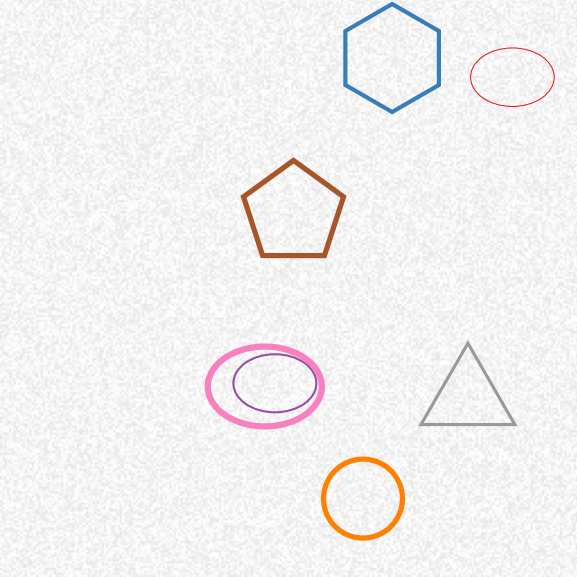[{"shape": "oval", "thickness": 0.5, "radius": 0.36, "center": [0.887, 0.865]}, {"shape": "hexagon", "thickness": 2, "radius": 0.47, "center": [0.679, 0.899]}, {"shape": "oval", "thickness": 1, "radius": 0.36, "center": [0.476, 0.335]}, {"shape": "circle", "thickness": 2.5, "radius": 0.34, "center": [0.629, 0.136]}, {"shape": "pentagon", "thickness": 2.5, "radius": 0.46, "center": [0.508, 0.63]}, {"shape": "oval", "thickness": 3, "radius": 0.49, "center": [0.459, 0.33]}, {"shape": "triangle", "thickness": 1.5, "radius": 0.47, "center": [0.81, 0.311]}]